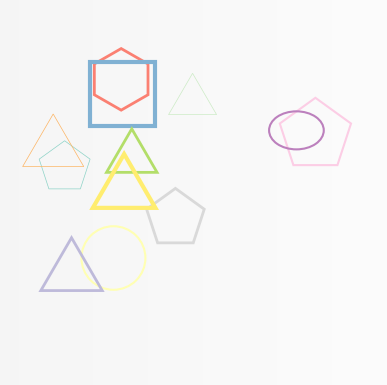[{"shape": "pentagon", "thickness": 0.5, "radius": 0.35, "center": [0.167, 0.565]}, {"shape": "circle", "thickness": 1.5, "radius": 0.41, "center": [0.293, 0.33]}, {"shape": "triangle", "thickness": 2, "radius": 0.46, "center": [0.185, 0.291]}, {"shape": "hexagon", "thickness": 2, "radius": 0.4, "center": [0.313, 0.794]}, {"shape": "square", "thickness": 3, "radius": 0.42, "center": [0.317, 0.756]}, {"shape": "triangle", "thickness": 0.5, "radius": 0.46, "center": [0.137, 0.613]}, {"shape": "triangle", "thickness": 2, "radius": 0.38, "center": [0.34, 0.59]}, {"shape": "pentagon", "thickness": 1.5, "radius": 0.48, "center": [0.814, 0.649]}, {"shape": "pentagon", "thickness": 2, "radius": 0.39, "center": [0.453, 0.432]}, {"shape": "oval", "thickness": 1.5, "radius": 0.35, "center": [0.765, 0.661]}, {"shape": "triangle", "thickness": 0.5, "radius": 0.36, "center": [0.497, 0.738]}, {"shape": "triangle", "thickness": 3, "radius": 0.47, "center": [0.32, 0.507]}]